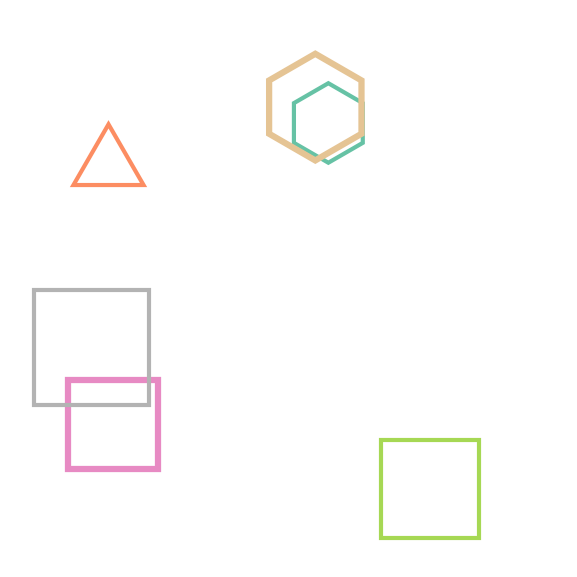[{"shape": "hexagon", "thickness": 2, "radius": 0.34, "center": [0.569, 0.786]}, {"shape": "triangle", "thickness": 2, "radius": 0.35, "center": [0.188, 0.714]}, {"shape": "square", "thickness": 3, "radius": 0.39, "center": [0.196, 0.264]}, {"shape": "square", "thickness": 2, "radius": 0.43, "center": [0.744, 0.152]}, {"shape": "hexagon", "thickness": 3, "radius": 0.46, "center": [0.546, 0.814]}, {"shape": "square", "thickness": 2, "radius": 0.5, "center": [0.158, 0.397]}]